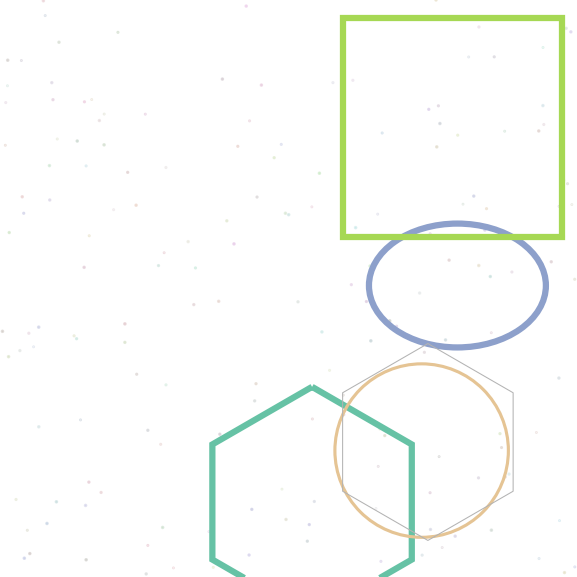[{"shape": "hexagon", "thickness": 3, "radius": 1.0, "center": [0.54, 0.13]}, {"shape": "oval", "thickness": 3, "radius": 0.77, "center": [0.792, 0.505]}, {"shape": "square", "thickness": 3, "radius": 0.95, "center": [0.783, 0.778]}, {"shape": "circle", "thickness": 1.5, "radius": 0.75, "center": [0.73, 0.219]}, {"shape": "hexagon", "thickness": 0.5, "radius": 0.85, "center": [0.741, 0.234]}]